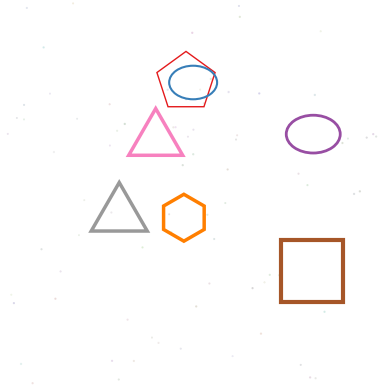[{"shape": "pentagon", "thickness": 1, "radius": 0.4, "center": [0.483, 0.787]}, {"shape": "oval", "thickness": 1.5, "radius": 0.31, "center": [0.502, 0.786]}, {"shape": "oval", "thickness": 2, "radius": 0.35, "center": [0.814, 0.652]}, {"shape": "hexagon", "thickness": 2.5, "radius": 0.3, "center": [0.478, 0.434]}, {"shape": "square", "thickness": 3, "radius": 0.4, "center": [0.809, 0.297]}, {"shape": "triangle", "thickness": 2.5, "radius": 0.4, "center": [0.404, 0.637]}, {"shape": "triangle", "thickness": 2.5, "radius": 0.42, "center": [0.31, 0.442]}]